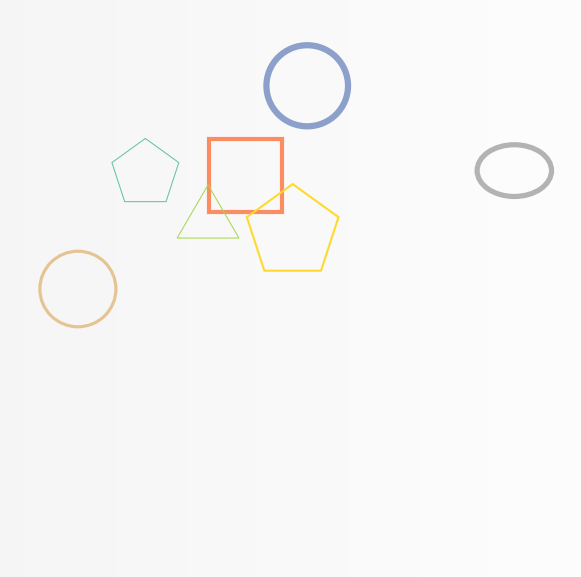[{"shape": "pentagon", "thickness": 0.5, "radius": 0.3, "center": [0.25, 0.699]}, {"shape": "square", "thickness": 2, "radius": 0.31, "center": [0.422, 0.696]}, {"shape": "circle", "thickness": 3, "radius": 0.35, "center": [0.529, 0.851]}, {"shape": "triangle", "thickness": 0.5, "radius": 0.31, "center": [0.358, 0.618]}, {"shape": "pentagon", "thickness": 1, "radius": 0.41, "center": [0.504, 0.597]}, {"shape": "circle", "thickness": 1.5, "radius": 0.33, "center": [0.134, 0.499]}, {"shape": "oval", "thickness": 2.5, "radius": 0.32, "center": [0.885, 0.704]}]